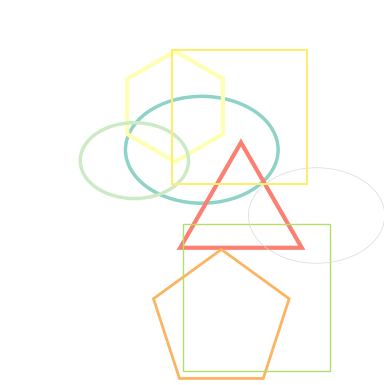[{"shape": "oval", "thickness": 2.5, "radius": 0.99, "center": [0.524, 0.611]}, {"shape": "hexagon", "thickness": 3, "radius": 0.72, "center": [0.455, 0.723]}, {"shape": "triangle", "thickness": 3, "radius": 0.91, "center": [0.626, 0.448]}, {"shape": "pentagon", "thickness": 2, "radius": 0.93, "center": [0.575, 0.167]}, {"shape": "square", "thickness": 1, "radius": 0.95, "center": [0.666, 0.228]}, {"shape": "oval", "thickness": 0.5, "radius": 0.89, "center": [0.822, 0.44]}, {"shape": "oval", "thickness": 2.5, "radius": 0.7, "center": [0.349, 0.583]}, {"shape": "square", "thickness": 1.5, "radius": 0.87, "center": [0.621, 0.696]}]